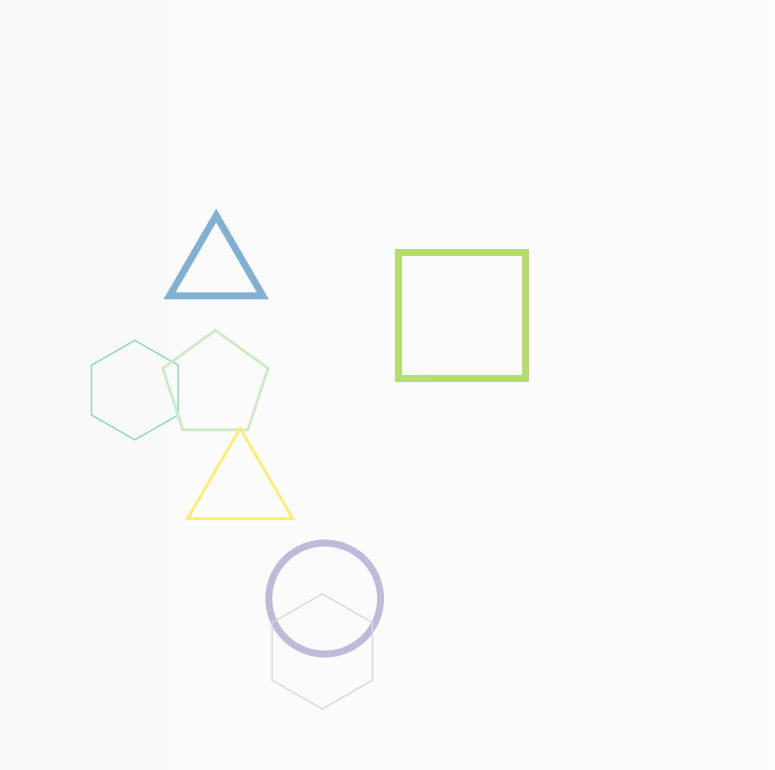[{"shape": "hexagon", "thickness": 0.5, "radius": 0.32, "center": [0.174, 0.493]}, {"shape": "circle", "thickness": 2.5, "radius": 0.36, "center": [0.419, 0.223]}, {"shape": "triangle", "thickness": 2.5, "radius": 0.35, "center": [0.279, 0.651]}, {"shape": "square", "thickness": 2.5, "radius": 0.41, "center": [0.596, 0.591]}, {"shape": "hexagon", "thickness": 0.5, "radius": 0.37, "center": [0.416, 0.154]}, {"shape": "pentagon", "thickness": 1, "radius": 0.36, "center": [0.278, 0.5]}, {"shape": "triangle", "thickness": 1, "radius": 0.39, "center": [0.31, 0.366]}]